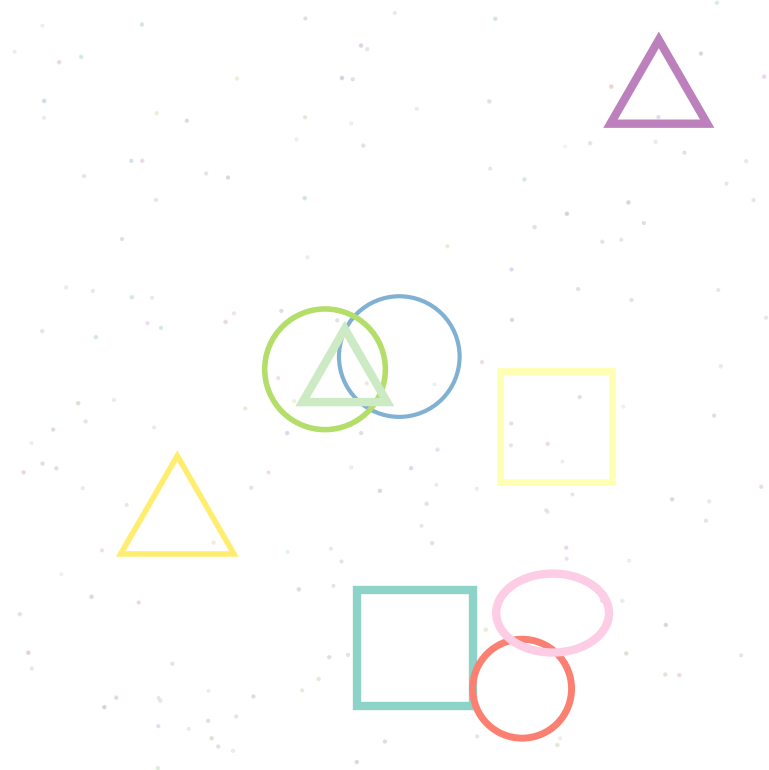[{"shape": "square", "thickness": 3, "radius": 0.38, "center": [0.539, 0.158]}, {"shape": "square", "thickness": 2.5, "radius": 0.36, "center": [0.722, 0.446]}, {"shape": "circle", "thickness": 2.5, "radius": 0.32, "center": [0.678, 0.106]}, {"shape": "circle", "thickness": 1.5, "radius": 0.39, "center": [0.519, 0.537]}, {"shape": "circle", "thickness": 2, "radius": 0.39, "center": [0.422, 0.52]}, {"shape": "oval", "thickness": 3, "radius": 0.37, "center": [0.718, 0.204]}, {"shape": "triangle", "thickness": 3, "radius": 0.36, "center": [0.856, 0.876]}, {"shape": "triangle", "thickness": 3, "radius": 0.32, "center": [0.448, 0.509]}, {"shape": "triangle", "thickness": 2, "radius": 0.42, "center": [0.23, 0.323]}]